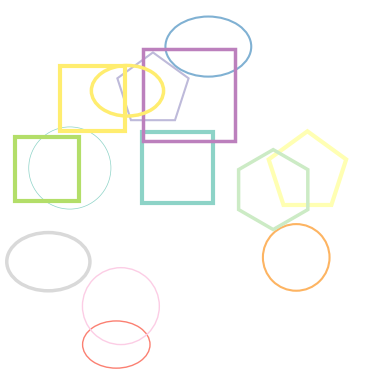[{"shape": "square", "thickness": 3, "radius": 0.46, "center": [0.46, 0.564]}, {"shape": "circle", "thickness": 0.5, "radius": 0.53, "center": [0.181, 0.564]}, {"shape": "pentagon", "thickness": 3, "radius": 0.53, "center": [0.799, 0.553]}, {"shape": "pentagon", "thickness": 1.5, "radius": 0.49, "center": [0.397, 0.767]}, {"shape": "oval", "thickness": 1, "radius": 0.44, "center": [0.302, 0.105]}, {"shape": "oval", "thickness": 1.5, "radius": 0.56, "center": [0.541, 0.879]}, {"shape": "circle", "thickness": 1.5, "radius": 0.43, "center": [0.769, 0.331]}, {"shape": "square", "thickness": 3, "radius": 0.42, "center": [0.121, 0.561]}, {"shape": "circle", "thickness": 1, "radius": 0.5, "center": [0.314, 0.205]}, {"shape": "oval", "thickness": 2.5, "radius": 0.54, "center": [0.126, 0.32]}, {"shape": "square", "thickness": 2.5, "radius": 0.59, "center": [0.491, 0.753]}, {"shape": "hexagon", "thickness": 2.5, "radius": 0.52, "center": [0.71, 0.508]}, {"shape": "oval", "thickness": 2.5, "radius": 0.47, "center": [0.331, 0.764]}, {"shape": "square", "thickness": 3, "radius": 0.42, "center": [0.241, 0.745]}]